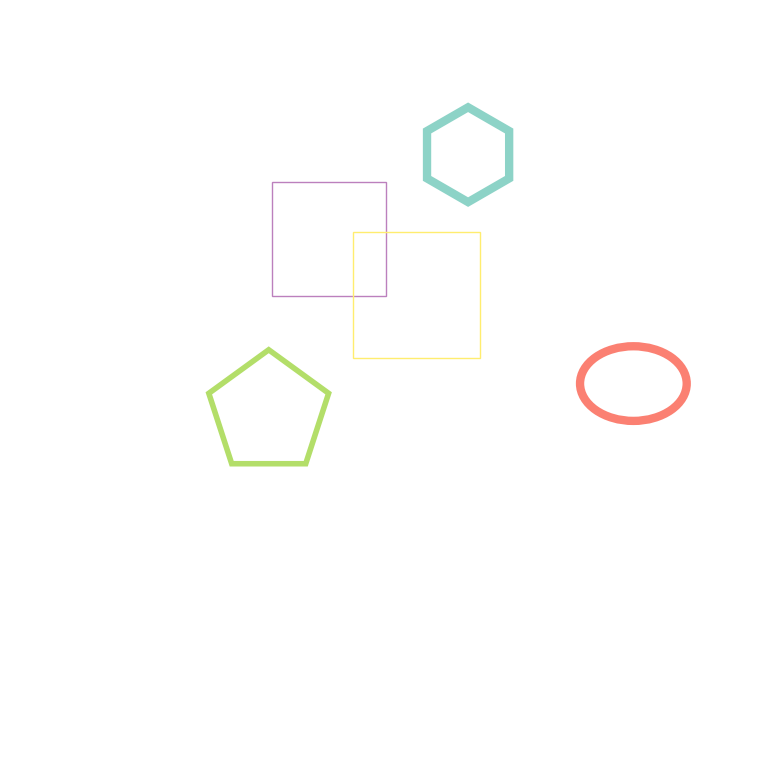[{"shape": "hexagon", "thickness": 3, "radius": 0.31, "center": [0.608, 0.799]}, {"shape": "oval", "thickness": 3, "radius": 0.35, "center": [0.823, 0.502]}, {"shape": "pentagon", "thickness": 2, "radius": 0.41, "center": [0.349, 0.464]}, {"shape": "square", "thickness": 0.5, "radius": 0.37, "center": [0.427, 0.69]}, {"shape": "square", "thickness": 0.5, "radius": 0.41, "center": [0.541, 0.617]}]